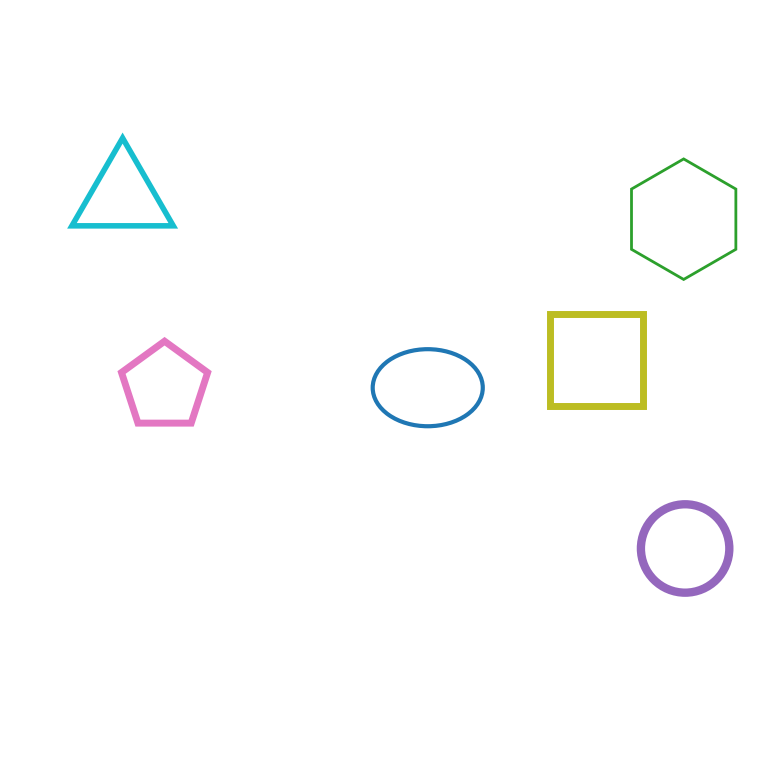[{"shape": "oval", "thickness": 1.5, "radius": 0.36, "center": [0.556, 0.496]}, {"shape": "hexagon", "thickness": 1, "radius": 0.39, "center": [0.888, 0.715]}, {"shape": "circle", "thickness": 3, "radius": 0.29, "center": [0.89, 0.288]}, {"shape": "pentagon", "thickness": 2.5, "radius": 0.29, "center": [0.214, 0.498]}, {"shape": "square", "thickness": 2.5, "radius": 0.3, "center": [0.775, 0.533]}, {"shape": "triangle", "thickness": 2, "radius": 0.38, "center": [0.159, 0.745]}]